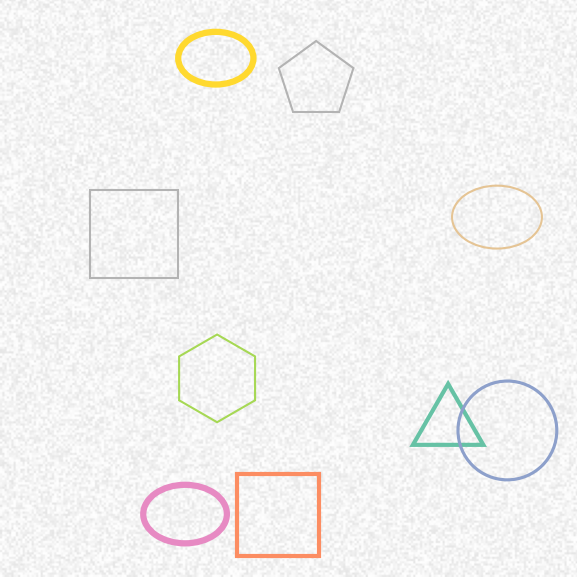[{"shape": "triangle", "thickness": 2, "radius": 0.35, "center": [0.776, 0.264]}, {"shape": "square", "thickness": 2, "radius": 0.35, "center": [0.481, 0.107]}, {"shape": "circle", "thickness": 1.5, "radius": 0.43, "center": [0.879, 0.254]}, {"shape": "oval", "thickness": 3, "radius": 0.36, "center": [0.32, 0.109]}, {"shape": "hexagon", "thickness": 1, "radius": 0.38, "center": [0.376, 0.344]}, {"shape": "oval", "thickness": 3, "radius": 0.33, "center": [0.374, 0.898]}, {"shape": "oval", "thickness": 1, "radius": 0.39, "center": [0.861, 0.623]}, {"shape": "square", "thickness": 1, "radius": 0.38, "center": [0.232, 0.594]}, {"shape": "pentagon", "thickness": 1, "radius": 0.34, "center": [0.547, 0.86]}]